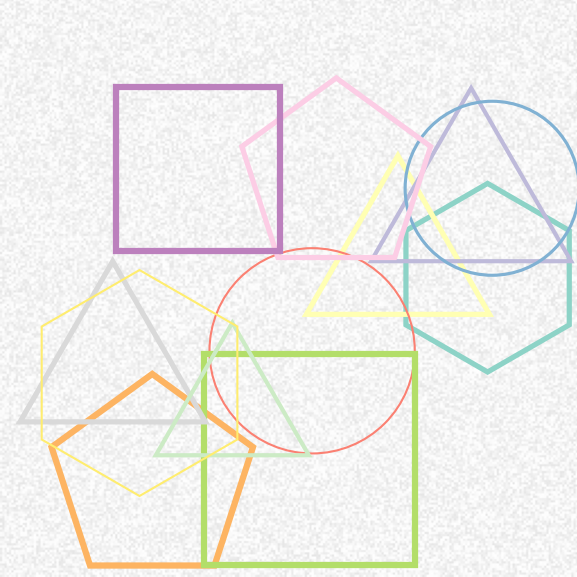[{"shape": "hexagon", "thickness": 2.5, "radius": 0.82, "center": [0.844, 0.518]}, {"shape": "triangle", "thickness": 2.5, "radius": 0.92, "center": [0.689, 0.546]}, {"shape": "triangle", "thickness": 2, "radius": 1.0, "center": [0.816, 0.647]}, {"shape": "circle", "thickness": 1, "radius": 0.89, "center": [0.54, 0.392]}, {"shape": "circle", "thickness": 1.5, "radius": 0.75, "center": [0.852, 0.673]}, {"shape": "pentagon", "thickness": 3, "radius": 0.92, "center": [0.264, 0.168]}, {"shape": "square", "thickness": 3, "radius": 0.91, "center": [0.536, 0.204]}, {"shape": "pentagon", "thickness": 2.5, "radius": 0.86, "center": [0.582, 0.692]}, {"shape": "triangle", "thickness": 2.5, "radius": 0.93, "center": [0.195, 0.361]}, {"shape": "square", "thickness": 3, "radius": 0.71, "center": [0.342, 0.707]}, {"shape": "triangle", "thickness": 2, "radius": 0.77, "center": [0.402, 0.287]}, {"shape": "hexagon", "thickness": 1, "radius": 0.98, "center": [0.242, 0.336]}]